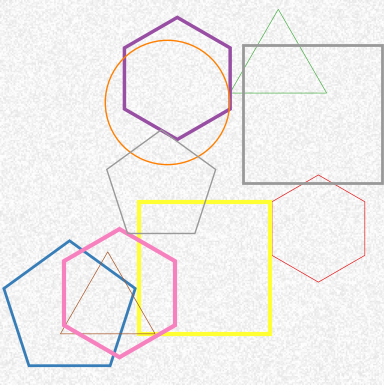[{"shape": "hexagon", "thickness": 0.5, "radius": 0.7, "center": [0.827, 0.406]}, {"shape": "pentagon", "thickness": 2, "radius": 0.9, "center": [0.181, 0.195]}, {"shape": "triangle", "thickness": 0.5, "radius": 0.73, "center": [0.723, 0.831]}, {"shape": "hexagon", "thickness": 2.5, "radius": 0.79, "center": [0.46, 0.796]}, {"shape": "circle", "thickness": 1, "radius": 0.81, "center": [0.435, 0.734]}, {"shape": "square", "thickness": 3, "radius": 0.86, "center": [0.531, 0.304]}, {"shape": "triangle", "thickness": 0.5, "radius": 0.71, "center": [0.28, 0.204]}, {"shape": "hexagon", "thickness": 3, "radius": 0.83, "center": [0.31, 0.239]}, {"shape": "square", "thickness": 2, "radius": 0.9, "center": [0.812, 0.704]}, {"shape": "pentagon", "thickness": 1, "radius": 0.74, "center": [0.419, 0.514]}]